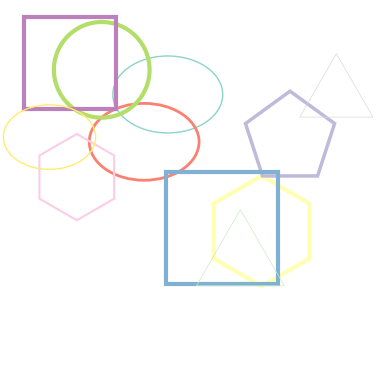[{"shape": "oval", "thickness": 1, "radius": 0.71, "center": [0.436, 0.755]}, {"shape": "hexagon", "thickness": 3, "radius": 0.72, "center": [0.679, 0.4]}, {"shape": "pentagon", "thickness": 2.5, "radius": 0.61, "center": [0.753, 0.641]}, {"shape": "oval", "thickness": 2, "radius": 0.71, "center": [0.374, 0.632]}, {"shape": "square", "thickness": 3, "radius": 0.73, "center": [0.577, 0.408]}, {"shape": "circle", "thickness": 3, "radius": 0.62, "center": [0.264, 0.819]}, {"shape": "hexagon", "thickness": 1.5, "radius": 0.56, "center": [0.199, 0.54]}, {"shape": "triangle", "thickness": 0.5, "radius": 0.55, "center": [0.874, 0.751]}, {"shape": "square", "thickness": 3, "radius": 0.6, "center": [0.181, 0.837]}, {"shape": "triangle", "thickness": 0.5, "radius": 0.66, "center": [0.624, 0.324]}, {"shape": "oval", "thickness": 1, "radius": 0.6, "center": [0.129, 0.644]}]